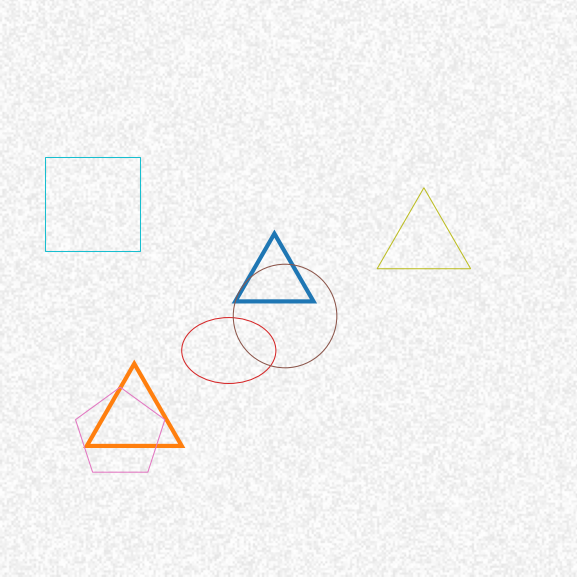[{"shape": "triangle", "thickness": 2, "radius": 0.39, "center": [0.475, 0.516]}, {"shape": "triangle", "thickness": 2, "radius": 0.47, "center": [0.232, 0.274]}, {"shape": "oval", "thickness": 0.5, "radius": 0.41, "center": [0.396, 0.392]}, {"shape": "circle", "thickness": 0.5, "radius": 0.45, "center": [0.494, 0.452]}, {"shape": "pentagon", "thickness": 0.5, "radius": 0.41, "center": [0.208, 0.247]}, {"shape": "triangle", "thickness": 0.5, "radius": 0.47, "center": [0.734, 0.581]}, {"shape": "square", "thickness": 0.5, "radius": 0.41, "center": [0.16, 0.646]}]